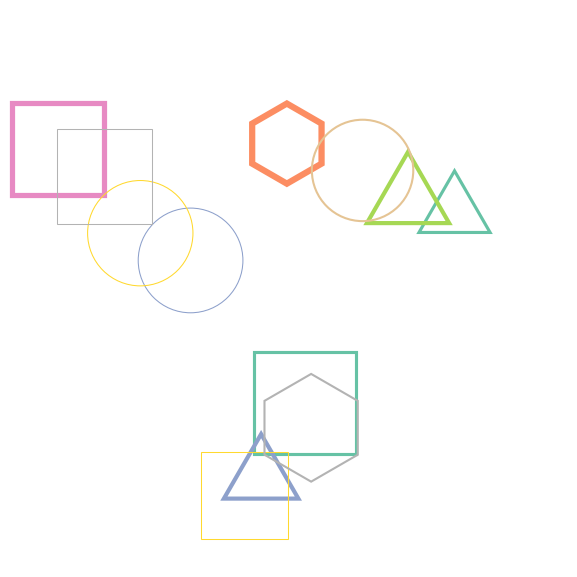[{"shape": "square", "thickness": 1.5, "radius": 0.44, "center": [0.529, 0.302]}, {"shape": "triangle", "thickness": 1.5, "radius": 0.36, "center": [0.787, 0.632]}, {"shape": "hexagon", "thickness": 3, "radius": 0.35, "center": [0.497, 0.75]}, {"shape": "triangle", "thickness": 2, "radius": 0.37, "center": [0.452, 0.173]}, {"shape": "circle", "thickness": 0.5, "radius": 0.45, "center": [0.33, 0.548]}, {"shape": "square", "thickness": 2.5, "radius": 0.4, "center": [0.1, 0.741]}, {"shape": "triangle", "thickness": 2, "radius": 0.41, "center": [0.707, 0.654]}, {"shape": "circle", "thickness": 0.5, "radius": 0.46, "center": [0.243, 0.595]}, {"shape": "square", "thickness": 0.5, "radius": 0.37, "center": [0.423, 0.141]}, {"shape": "circle", "thickness": 1, "radius": 0.44, "center": [0.628, 0.704]}, {"shape": "square", "thickness": 0.5, "radius": 0.41, "center": [0.18, 0.694]}, {"shape": "hexagon", "thickness": 1, "radius": 0.47, "center": [0.539, 0.258]}]